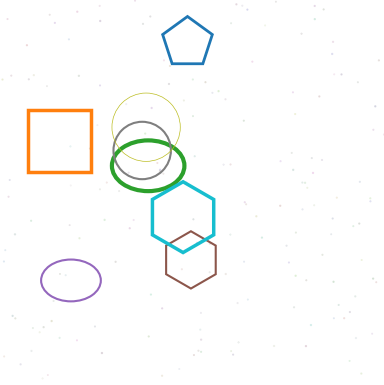[{"shape": "pentagon", "thickness": 2, "radius": 0.34, "center": [0.487, 0.889]}, {"shape": "square", "thickness": 2.5, "radius": 0.41, "center": [0.155, 0.634]}, {"shape": "oval", "thickness": 3, "radius": 0.47, "center": [0.385, 0.569]}, {"shape": "oval", "thickness": 1.5, "radius": 0.39, "center": [0.184, 0.272]}, {"shape": "hexagon", "thickness": 1.5, "radius": 0.37, "center": [0.496, 0.325]}, {"shape": "circle", "thickness": 1.5, "radius": 0.37, "center": [0.369, 0.609]}, {"shape": "circle", "thickness": 0.5, "radius": 0.44, "center": [0.38, 0.67]}, {"shape": "hexagon", "thickness": 2.5, "radius": 0.46, "center": [0.476, 0.436]}]